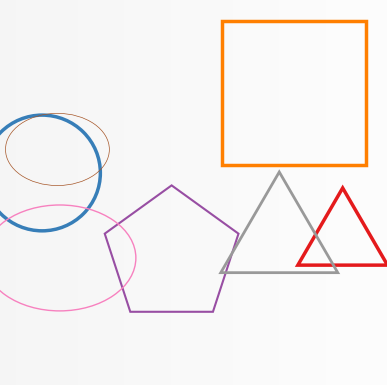[{"shape": "triangle", "thickness": 2.5, "radius": 0.67, "center": [0.884, 0.378]}, {"shape": "circle", "thickness": 2.5, "radius": 0.75, "center": [0.109, 0.551]}, {"shape": "pentagon", "thickness": 1.5, "radius": 0.91, "center": [0.443, 0.337]}, {"shape": "square", "thickness": 2.5, "radius": 0.93, "center": [0.759, 0.759]}, {"shape": "oval", "thickness": 0.5, "radius": 0.67, "center": [0.148, 0.612]}, {"shape": "oval", "thickness": 1, "radius": 0.98, "center": [0.154, 0.33]}, {"shape": "triangle", "thickness": 2, "radius": 0.87, "center": [0.721, 0.379]}]